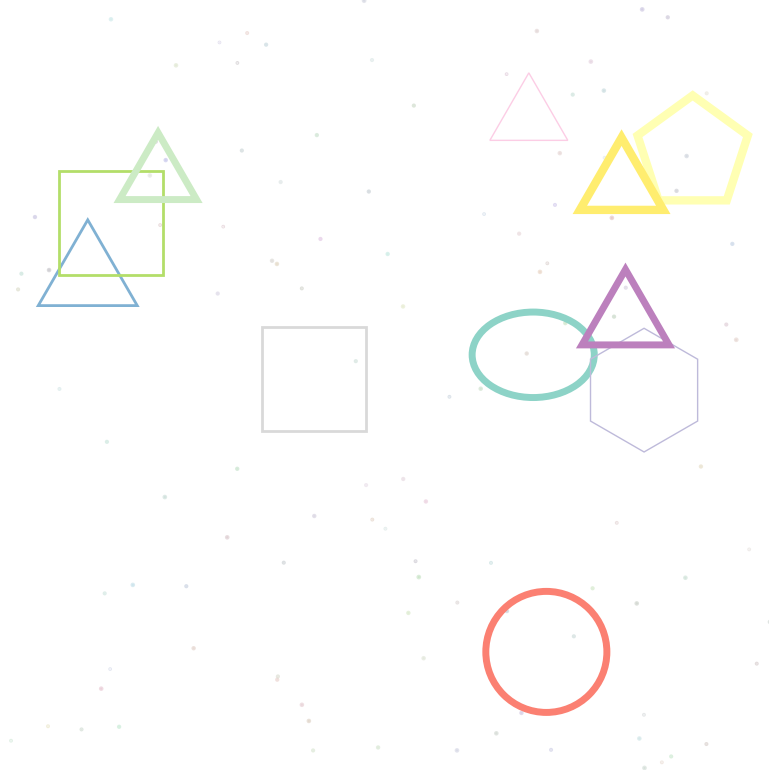[{"shape": "oval", "thickness": 2.5, "radius": 0.4, "center": [0.692, 0.539]}, {"shape": "pentagon", "thickness": 3, "radius": 0.38, "center": [0.9, 0.801]}, {"shape": "hexagon", "thickness": 0.5, "radius": 0.4, "center": [0.836, 0.493]}, {"shape": "circle", "thickness": 2.5, "radius": 0.39, "center": [0.71, 0.153]}, {"shape": "triangle", "thickness": 1, "radius": 0.37, "center": [0.114, 0.64]}, {"shape": "square", "thickness": 1, "radius": 0.34, "center": [0.144, 0.71]}, {"shape": "triangle", "thickness": 0.5, "radius": 0.29, "center": [0.687, 0.847]}, {"shape": "square", "thickness": 1, "radius": 0.34, "center": [0.408, 0.507]}, {"shape": "triangle", "thickness": 2.5, "radius": 0.33, "center": [0.812, 0.585]}, {"shape": "triangle", "thickness": 2.5, "radius": 0.29, "center": [0.205, 0.77]}, {"shape": "triangle", "thickness": 3, "radius": 0.31, "center": [0.807, 0.759]}]